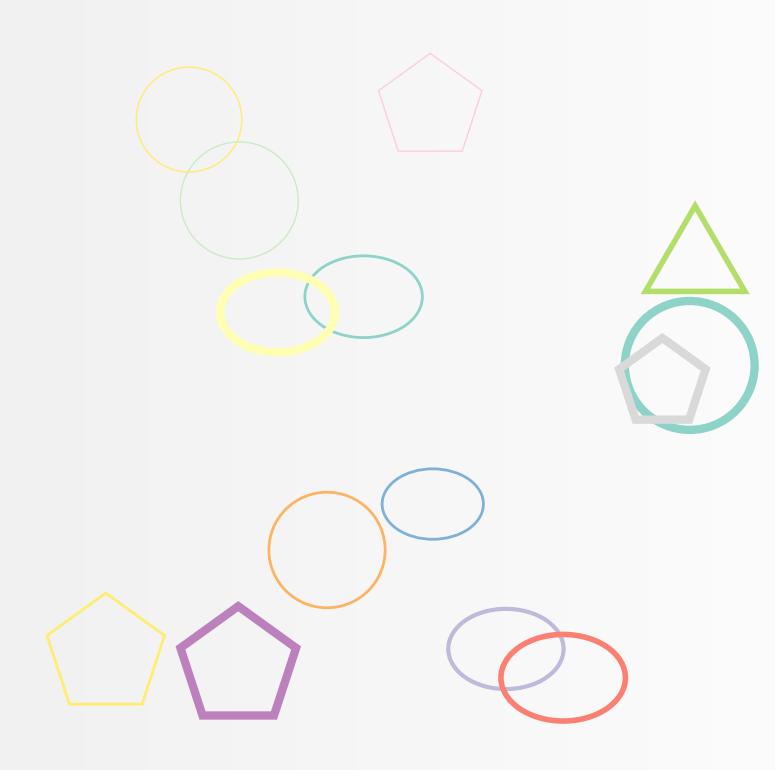[{"shape": "circle", "thickness": 3, "radius": 0.42, "center": [0.89, 0.525]}, {"shape": "oval", "thickness": 1, "radius": 0.38, "center": [0.469, 0.615]}, {"shape": "oval", "thickness": 3, "radius": 0.37, "center": [0.358, 0.594]}, {"shape": "oval", "thickness": 1.5, "radius": 0.37, "center": [0.653, 0.157]}, {"shape": "oval", "thickness": 2, "radius": 0.4, "center": [0.727, 0.12]}, {"shape": "oval", "thickness": 1, "radius": 0.33, "center": [0.558, 0.345]}, {"shape": "circle", "thickness": 1, "radius": 0.38, "center": [0.422, 0.286]}, {"shape": "triangle", "thickness": 2, "radius": 0.37, "center": [0.897, 0.659]}, {"shape": "pentagon", "thickness": 0.5, "radius": 0.35, "center": [0.555, 0.86]}, {"shape": "pentagon", "thickness": 3, "radius": 0.29, "center": [0.855, 0.502]}, {"shape": "pentagon", "thickness": 3, "radius": 0.39, "center": [0.307, 0.134]}, {"shape": "circle", "thickness": 0.5, "radius": 0.38, "center": [0.309, 0.74]}, {"shape": "circle", "thickness": 0.5, "radius": 0.34, "center": [0.244, 0.845]}, {"shape": "pentagon", "thickness": 1, "radius": 0.4, "center": [0.136, 0.15]}]